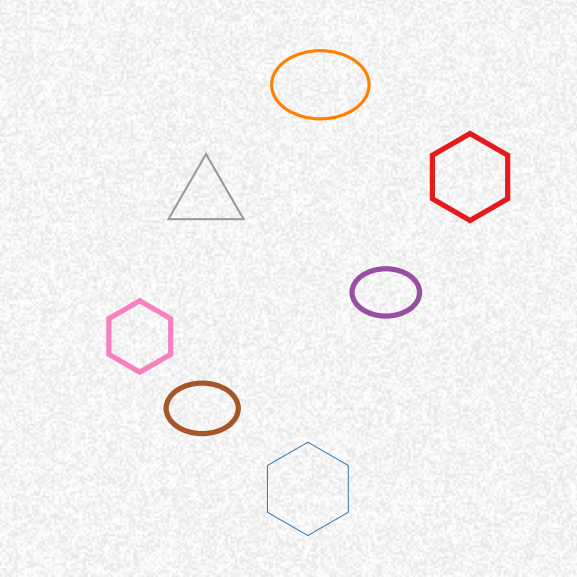[{"shape": "hexagon", "thickness": 2.5, "radius": 0.38, "center": [0.814, 0.693]}, {"shape": "hexagon", "thickness": 0.5, "radius": 0.4, "center": [0.533, 0.153]}, {"shape": "oval", "thickness": 2.5, "radius": 0.29, "center": [0.668, 0.493]}, {"shape": "oval", "thickness": 1.5, "radius": 0.42, "center": [0.555, 0.852]}, {"shape": "oval", "thickness": 2.5, "radius": 0.31, "center": [0.35, 0.292]}, {"shape": "hexagon", "thickness": 2.5, "radius": 0.31, "center": [0.242, 0.417]}, {"shape": "triangle", "thickness": 1, "radius": 0.38, "center": [0.357, 0.657]}]